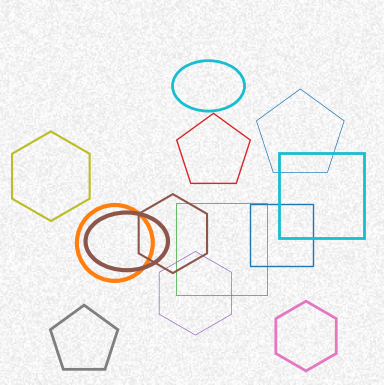[{"shape": "square", "thickness": 1, "radius": 0.41, "center": [0.731, 0.389]}, {"shape": "pentagon", "thickness": 0.5, "radius": 0.6, "center": [0.78, 0.649]}, {"shape": "circle", "thickness": 3, "radius": 0.49, "center": [0.298, 0.369]}, {"shape": "square", "thickness": 0.5, "radius": 0.59, "center": [0.575, 0.353]}, {"shape": "pentagon", "thickness": 1, "radius": 0.5, "center": [0.555, 0.605]}, {"shape": "hexagon", "thickness": 0.5, "radius": 0.54, "center": [0.508, 0.238]}, {"shape": "hexagon", "thickness": 1.5, "radius": 0.51, "center": [0.449, 0.393]}, {"shape": "oval", "thickness": 3, "radius": 0.54, "center": [0.329, 0.373]}, {"shape": "hexagon", "thickness": 2, "radius": 0.45, "center": [0.795, 0.127]}, {"shape": "pentagon", "thickness": 2, "radius": 0.46, "center": [0.218, 0.115]}, {"shape": "hexagon", "thickness": 1.5, "radius": 0.58, "center": [0.132, 0.542]}, {"shape": "square", "thickness": 2, "radius": 0.55, "center": [0.834, 0.491]}, {"shape": "oval", "thickness": 2, "radius": 0.47, "center": [0.542, 0.777]}]